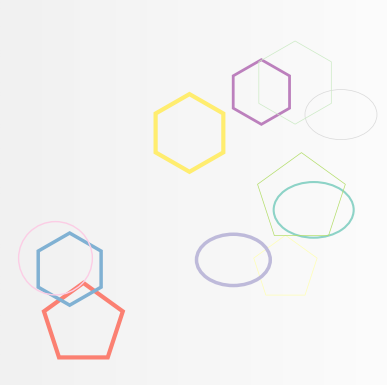[{"shape": "oval", "thickness": 1.5, "radius": 0.52, "center": [0.809, 0.455]}, {"shape": "pentagon", "thickness": 0.5, "radius": 0.43, "center": [0.737, 0.303]}, {"shape": "oval", "thickness": 2.5, "radius": 0.48, "center": [0.602, 0.325]}, {"shape": "pentagon", "thickness": 3, "radius": 0.53, "center": [0.215, 0.158]}, {"shape": "hexagon", "thickness": 2.5, "radius": 0.47, "center": [0.18, 0.301]}, {"shape": "pentagon", "thickness": 0.5, "radius": 0.6, "center": [0.778, 0.485]}, {"shape": "circle", "thickness": 1, "radius": 0.48, "center": [0.143, 0.329]}, {"shape": "oval", "thickness": 0.5, "radius": 0.46, "center": [0.88, 0.702]}, {"shape": "hexagon", "thickness": 2, "radius": 0.42, "center": [0.675, 0.761]}, {"shape": "hexagon", "thickness": 0.5, "radius": 0.54, "center": [0.761, 0.786]}, {"shape": "hexagon", "thickness": 3, "radius": 0.5, "center": [0.489, 0.655]}]